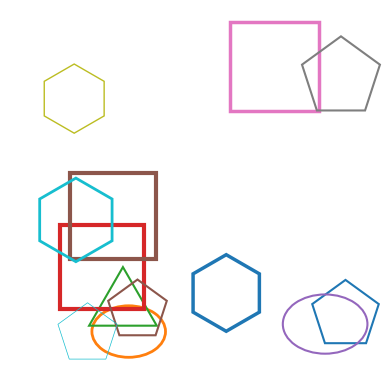[{"shape": "pentagon", "thickness": 1.5, "radius": 0.45, "center": [0.897, 0.182]}, {"shape": "hexagon", "thickness": 2.5, "radius": 0.5, "center": [0.588, 0.239]}, {"shape": "oval", "thickness": 2, "radius": 0.48, "center": [0.334, 0.139]}, {"shape": "triangle", "thickness": 1.5, "radius": 0.51, "center": [0.319, 0.205]}, {"shape": "square", "thickness": 3, "radius": 0.55, "center": [0.265, 0.307]}, {"shape": "oval", "thickness": 1.5, "radius": 0.55, "center": [0.844, 0.158]}, {"shape": "pentagon", "thickness": 1.5, "radius": 0.4, "center": [0.357, 0.194]}, {"shape": "square", "thickness": 3, "radius": 0.56, "center": [0.292, 0.438]}, {"shape": "square", "thickness": 2.5, "radius": 0.58, "center": [0.713, 0.827]}, {"shape": "pentagon", "thickness": 1.5, "radius": 0.53, "center": [0.886, 0.799]}, {"shape": "hexagon", "thickness": 1, "radius": 0.45, "center": [0.193, 0.744]}, {"shape": "pentagon", "thickness": 0.5, "radius": 0.4, "center": [0.227, 0.133]}, {"shape": "hexagon", "thickness": 2, "radius": 0.54, "center": [0.197, 0.429]}]